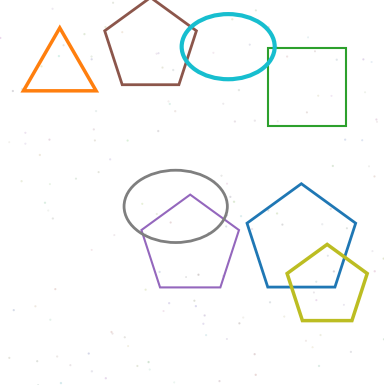[{"shape": "pentagon", "thickness": 2, "radius": 0.74, "center": [0.783, 0.374]}, {"shape": "triangle", "thickness": 2.5, "radius": 0.54, "center": [0.155, 0.819]}, {"shape": "square", "thickness": 1.5, "radius": 0.51, "center": [0.798, 0.774]}, {"shape": "pentagon", "thickness": 1.5, "radius": 0.67, "center": [0.494, 0.361]}, {"shape": "pentagon", "thickness": 2, "radius": 0.63, "center": [0.391, 0.881]}, {"shape": "oval", "thickness": 2, "radius": 0.67, "center": [0.456, 0.464]}, {"shape": "pentagon", "thickness": 2.5, "radius": 0.55, "center": [0.85, 0.256]}, {"shape": "oval", "thickness": 3, "radius": 0.6, "center": [0.593, 0.879]}]